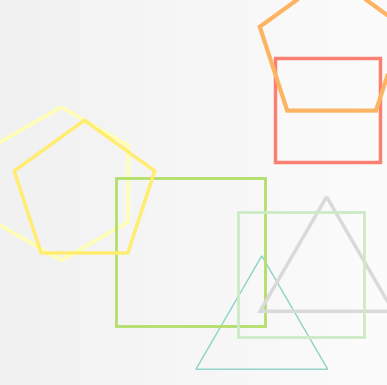[{"shape": "triangle", "thickness": 1, "radius": 0.98, "center": [0.676, 0.139]}, {"shape": "hexagon", "thickness": 2.5, "radius": 1.0, "center": [0.158, 0.523]}, {"shape": "square", "thickness": 2.5, "radius": 0.68, "center": [0.846, 0.714]}, {"shape": "pentagon", "thickness": 3, "radius": 0.97, "center": [0.856, 0.87]}, {"shape": "square", "thickness": 2, "radius": 0.96, "center": [0.492, 0.346]}, {"shape": "triangle", "thickness": 2.5, "radius": 0.99, "center": [0.843, 0.291]}, {"shape": "square", "thickness": 2, "radius": 0.81, "center": [0.776, 0.288]}, {"shape": "pentagon", "thickness": 2.5, "radius": 0.95, "center": [0.218, 0.497]}]